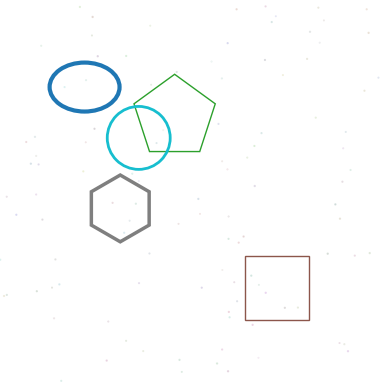[{"shape": "oval", "thickness": 3, "radius": 0.45, "center": [0.22, 0.774]}, {"shape": "pentagon", "thickness": 1, "radius": 0.55, "center": [0.454, 0.696]}, {"shape": "square", "thickness": 1, "radius": 0.41, "center": [0.719, 0.251]}, {"shape": "hexagon", "thickness": 2.5, "radius": 0.43, "center": [0.312, 0.459]}, {"shape": "circle", "thickness": 2, "radius": 0.41, "center": [0.36, 0.642]}]